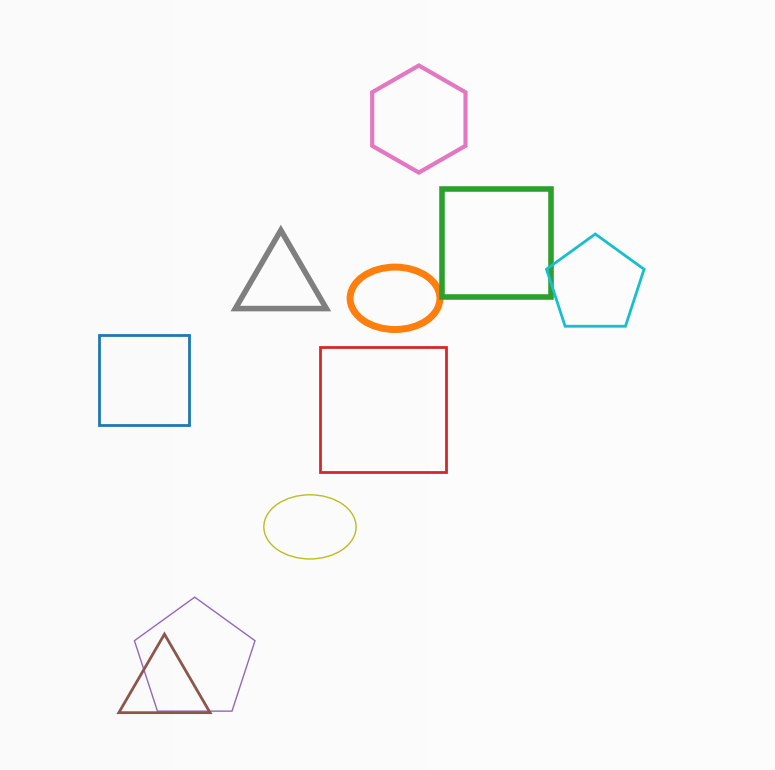[{"shape": "square", "thickness": 1, "radius": 0.29, "center": [0.186, 0.507]}, {"shape": "oval", "thickness": 2.5, "radius": 0.29, "center": [0.51, 0.613]}, {"shape": "square", "thickness": 2, "radius": 0.35, "center": [0.641, 0.684]}, {"shape": "square", "thickness": 1, "radius": 0.41, "center": [0.494, 0.468]}, {"shape": "pentagon", "thickness": 0.5, "radius": 0.41, "center": [0.251, 0.143]}, {"shape": "triangle", "thickness": 1, "radius": 0.34, "center": [0.212, 0.108]}, {"shape": "hexagon", "thickness": 1.5, "radius": 0.35, "center": [0.54, 0.845]}, {"shape": "triangle", "thickness": 2, "radius": 0.34, "center": [0.362, 0.633]}, {"shape": "oval", "thickness": 0.5, "radius": 0.3, "center": [0.4, 0.316]}, {"shape": "pentagon", "thickness": 1, "radius": 0.33, "center": [0.768, 0.63]}]